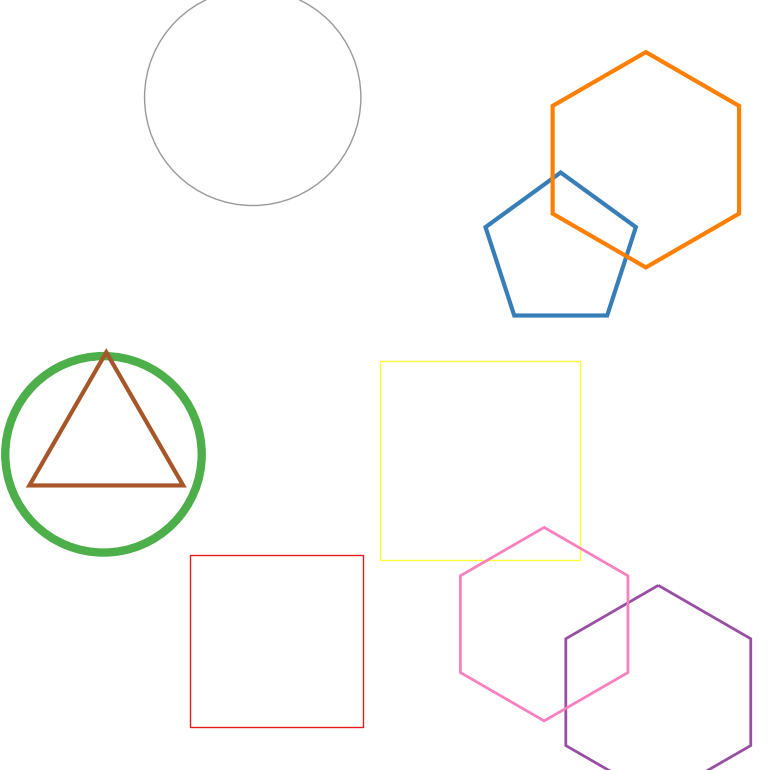[{"shape": "square", "thickness": 0.5, "radius": 0.56, "center": [0.359, 0.168]}, {"shape": "pentagon", "thickness": 1.5, "radius": 0.51, "center": [0.728, 0.673]}, {"shape": "circle", "thickness": 3, "radius": 0.64, "center": [0.134, 0.41]}, {"shape": "hexagon", "thickness": 1, "radius": 0.69, "center": [0.855, 0.101]}, {"shape": "hexagon", "thickness": 1.5, "radius": 0.7, "center": [0.839, 0.793]}, {"shape": "square", "thickness": 0.5, "radius": 0.65, "center": [0.623, 0.402]}, {"shape": "triangle", "thickness": 1.5, "radius": 0.58, "center": [0.138, 0.427]}, {"shape": "hexagon", "thickness": 1, "radius": 0.63, "center": [0.707, 0.189]}, {"shape": "circle", "thickness": 0.5, "radius": 0.7, "center": [0.328, 0.874]}]